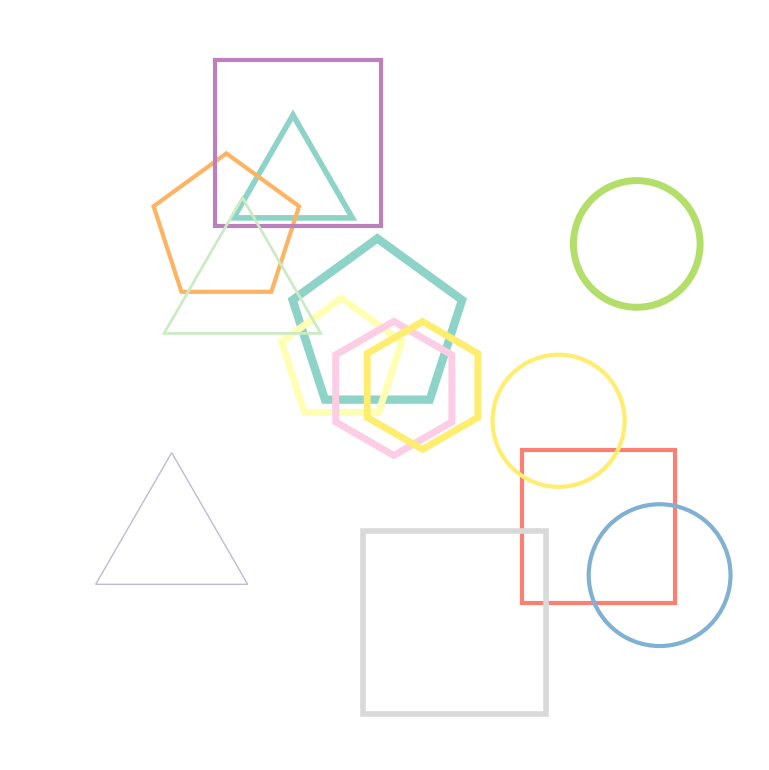[{"shape": "pentagon", "thickness": 3, "radius": 0.58, "center": [0.49, 0.575]}, {"shape": "triangle", "thickness": 2, "radius": 0.45, "center": [0.38, 0.762]}, {"shape": "pentagon", "thickness": 2.5, "radius": 0.41, "center": [0.444, 0.531]}, {"shape": "triangle", "thickness": 0.5, "radius": 0.57, "center": [0.223, 0.298]}, {"shape": "square", "thickness": 1.5, "radius": 0.5, "center": [0.777, 0.317]}, {"shape": "circle", "thickness": 1.5, "radius": 0.46, "center": [0.857, 0.253]}, {"shape": "pentagon", "thickness": 1.5, "radius": 0.5, "center": [0.294, 0.701]}, {"shape": "circle", "thickness": 2.5, "radius": 0.41, "center": [0.827, 0.683]}, {"shape": "hexagon", "thickness": 2.5, "radius": 0.44, "center": [0.511, 0.496]}, {"shape": "square", "thickness": 2, "radius": 0.6, "center": [0.591, 0.192]}, {"shape": "square", "thickness": 1.5, "radius": 0.54, "center": [0.387, 0.815]}, {"shape": "triangle", "thickness": 1, "radius": 0.59, "center": [0.315, 0.626]}, {"shape": "hexagon", "thickness": 2.5, "radius": 0.41, "center": [0.549, 0.499]}, {"shape": "circle", "thickness": 1.5, "radius": 0.43, "center": [0.725, 0.454]}]